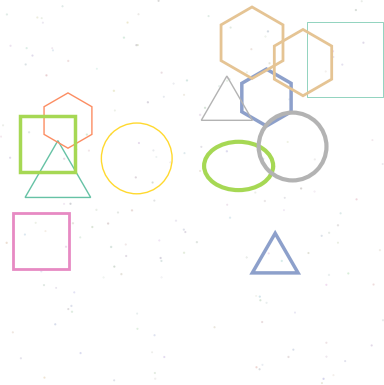[{"shape": "triangle", "thickness": 1, "radius": 0.49, "center": [0.15, 0.536]}, {"shape": "square", "thickness": 0.5, "radius": 0.49, "center": [0.896, 0.846]}, {"shape": "hexagon", "thickness": 1, "radius": 0.36, "center": [0.177, 0.687]}, {"shape": "hexagon", "thickness": 2.5, "radius": 0.37, "center": [0.692, 0.747]}, {"shape": "triangle", "thickness": 2.5, "radius": 0.34, "center": [0.715, 0.325]}, {"shape": "square", "thickness": 2, "radius": 0.36, "center": [0.107, 0.373]}, {"shape": "oval", "thickness": 3, "radius": 0.45, "center": [0.62, 0.569]}, {"shape": "square", "thickness": 2.5, "radius": 0.36, "center": [0.124, 0.626]}, {"shape": "circle", "thickness": 1, "radius": 0.46, "center": [0.355, 0.589]}, {"shape": "hexagon", "thickness": 2, "radius": 0.43, "center": [0.787, 0.837]}, {"shape": "hexagon", "thickness": 2, "radius": 0.46, "center": [0.655, 0.889]}, {"shape": "triangle", "thickness": 1, "radius": 0.38, "center": [0.589, 0.726]}, {"shape": "circle", "thickness": 3, "radius": 0.44, "center": [0.76, 0.619]}]